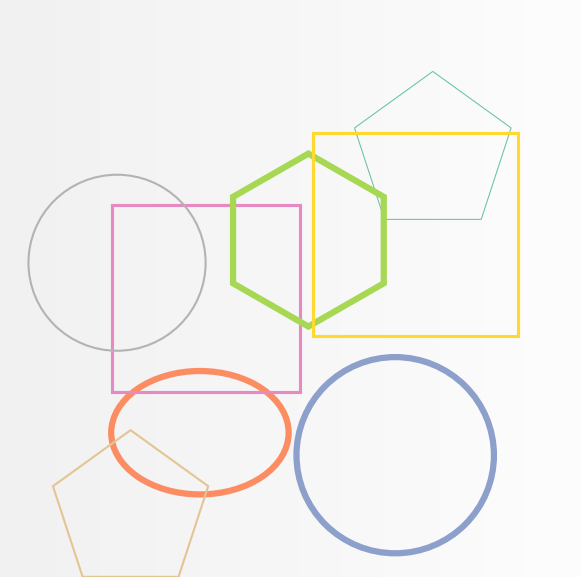[{"shape": "pentagon", "thickness": 0.5, "radius": 0.71, "center": [0.745, 0.734]}, {"shape": "oval", "thickness": 3, "radius": 0.76, "center": [0.344, 0.25]}, {"shape": "circle", "thickness": 3, "radius": 0.85, "center": [0.68, 0.211]}, {"shape": "square", "thickness": 1.5, "radius": 0.81, "center": [0.354, 0.482]}, {"shape": "hexagon", "thickness": 3, "radius": 0.75, "center": [0.531, 0.583]}, {"shape": "square", "thickness": 1.5, "radius": 0.88, "center": [0.715, 0.593]}, {"shape": "pentagon", "thickness": 1, "radius": 0.7, "center": [0.225, 0.114]}, {"shape": "circle", "thickness": 1, "radius": 0.76, "center": [0.201, 0.544]}]